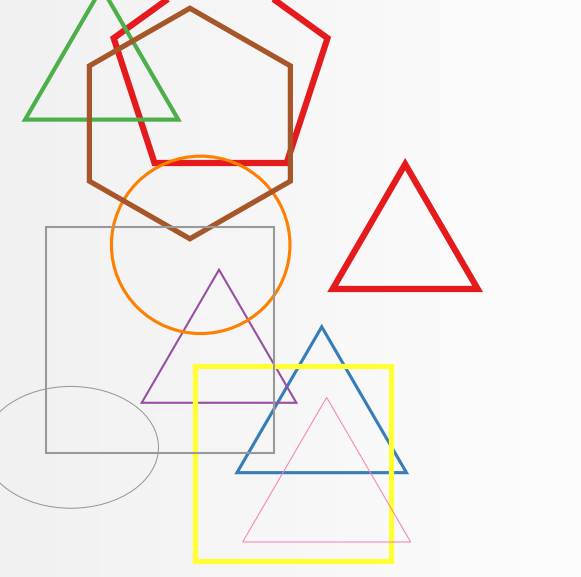[{"shape": "triangle", "thickness": 3, "radius": 0.72, "center": [0.697, 0.571]}, {"shape": "pentagon", "thickness": 3, "radius": 0.97, "center": [0.38, 0.873]}, {"shape": "triangle", "thickness": 1.5, "radius": 0.84, "center": [0.554, 0.265]}, {"shape": "triangle", "thickness": 2, "radius": 0.76, "center": [0.175, 0.868]}, {"shape": "triangle", "thickness": 1, "radius": 0.77, "center": [0.377, 0.378]}, {"shape": "circle", "thickness": 1.5, "radius": 0.77, "center": [0.345, 0.575]}, {"shape": "square", "thickness": 2.5, "radius": 0.84, "center": [0.504, 0.197]}, {"shape": "hexagon", "thickness": 2.5, "radius": 1.0, "center": [0.327, 0.785]}, {"shape": "triangle", "thickness": 0.5, "radius": 0.83, "center": [0.562, 0.144]}, {"shape": "square", "thickness": 1, "radius": 0.98, "center": [0.275, 0.411]}, {"shape": "oval", "thickness": 0.5, "radius": 0.75, "center": [0.122, 0.225]}]